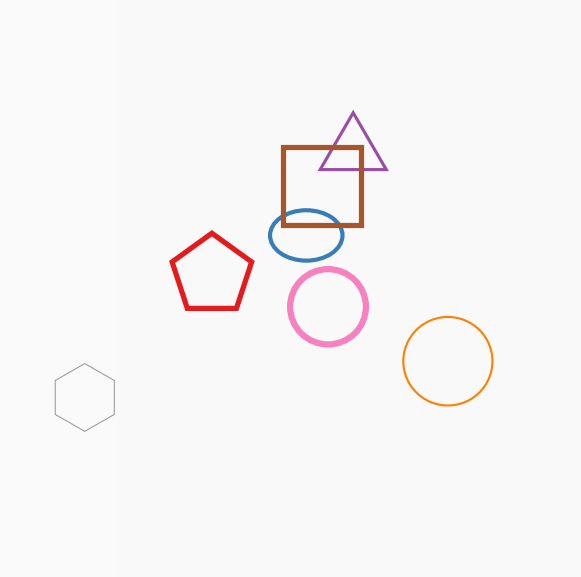[{"shape": "pentagon", "thickness": 2.5, "radius": 0.36, "center": [0.365, 0.523]}, {"shape": "oval", "thickness": 2, "radius": 0.31, "center": [0.527, 0.591]}, {"shape": "triangle", "thickness": 1.5, "radius": 0.33, "center": [0.608, 0.738]}, {"shape": "circle", "thickness": 1, "radius": 0.38, "center": [0.771, 0.374]}, {"shape": "square", "thickness": 2.5, "radius": 0.34, "center": [0.554, 0.677]}, {"shape": "circle", "thickness": 3, "radius": 0.33, "center": [0.564, 0.468]}, {"shape": "hexagon", "thickness": 0.5, "radius": 0.29, "center": [0.146, 0.311]}]